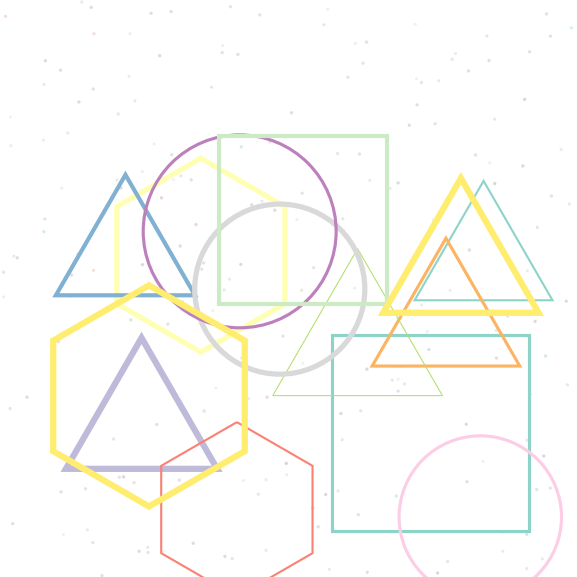[{"shape": "square", "thickness": 1.5, "radius": 0.85, "center": [0.745, 0.249]}, {"shape": "triangle", "thickness": 1, "radius": 0.69, "center": [0.837, 0.548]}, {"shape": "hexagon", "thickness": 2.5, "radius": 0.84, "center": [0.348, 0.557]}, {"shape": "triangle", "thickness": 3, "radius": 0.76, "center": [0.245, 0.263]}, {"shape": "hexagon", "thickness": 1, "radius": 0.76, "center": [0.41, 0.117]}, {"shape": "triangle", "thickness": 2, "radius": 0.7, "center": [0.217, 0.557]}, {"shape": "triangle", "thickness": 1.5, "radius": 0.74, "center": [0.772, 0.439]}, {"shape": "triangle", "thickness": 0.5, "radius": 0.85, "center": [0.619, 0.399]}, {"shape": "circle", "thickness": 1.5, "radius": 0.7, "center": [0.832, 0.104]}, {"shape": "circle", "thickness": 2.5, "radius": 0.74, "center": [0.484, 0.498]}, {"shape": "circle", "thickness": 1.5, "radius": 0.84, "center": [0.415, 0.599]}, {"shape": "square", "thickness": 2, "radius": 0.73, "center": [0.524, 0.618]}, {"shape": "triangle", "thickness": 3, "radius": 0.78, "center": [0.798, 0.535]}, {"shape": "hexagon", "thickness": 3, "radius": 0.96, "center": [0.258, 0.314]}]